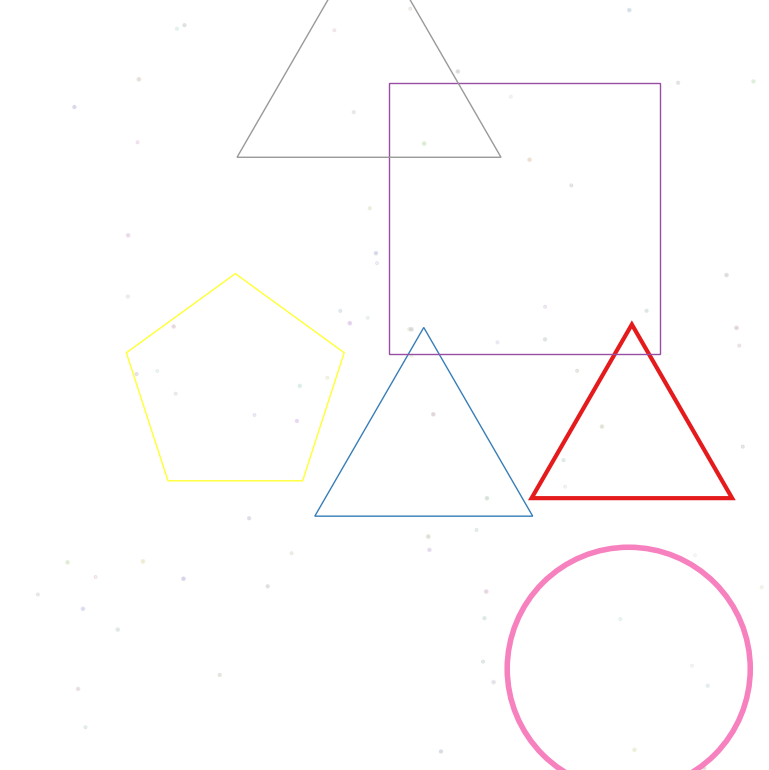[{"shape": "triangle", "thickness": 1.5, "radius": 0.75, "center": [0.821, 0.428]}, {"shape": "triangle", "thickness": 0.5, "radius": 0.82, "center": [0.55, 0.411]}, {"shape": "square", "thickness": 0.5, "radius": 0.88, "center": [0.681, 0.716]}, {"shape": "pentagon", "thickness": 0.5, "radius": 0.74, "center": [0.306, 0.496]}, {"shape": "circle", "thickness": 2, "radius": 0.79, "center": [0.817, 0.131]}, {"shape": "triangle", "thickness": 0.5, "radius": 0.99, "center": [0.479, 0.895]}]